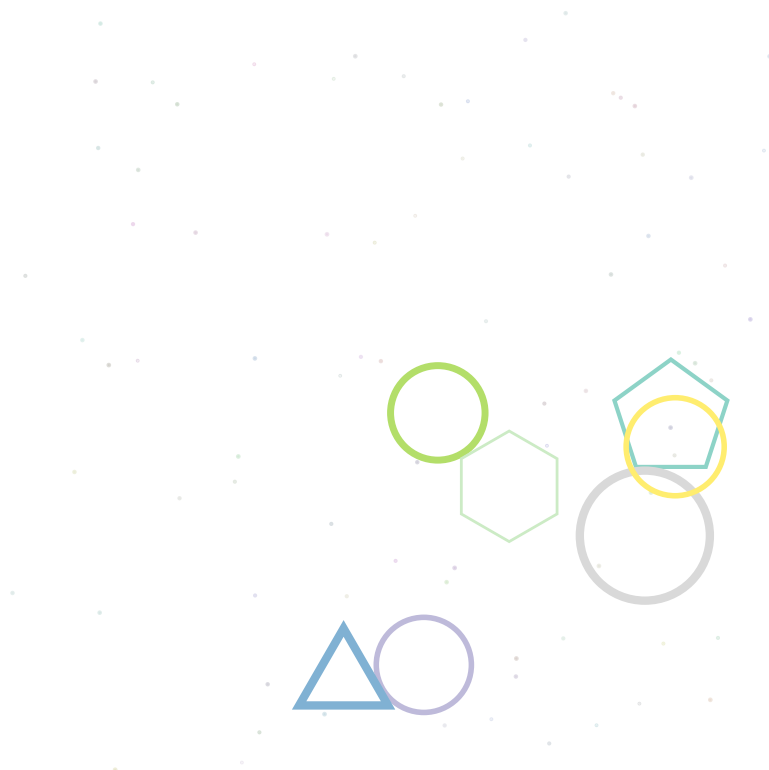[{"shape": "pentagon", "thickness": 1.5, "radius": 0.39, "center": [0.871, 0.456]}, {"shape": "circle", "thickness": 2, "radius": 0.31, "center": [0.55, 0.137]}, {"shape": "triangle", "thickness": 3, "radius": 0.33, "center": [0.446, 0.117]}, {"shape": "circle", "thickness": 2.5, "radius": 0.31, "center": [0.569, 0.464]}, {"shape": "circle", "thickness": 3, "radius": 0.42, "center": [0.837, 0.304]}, {"shape": "hexagon", "thickness": 1, "radius": 0.36, "center": [0.661, 0.368]}, {"shape": "circle", "thickness": 2, "radius": 0.32, "center": [0.877, 0.42]}]